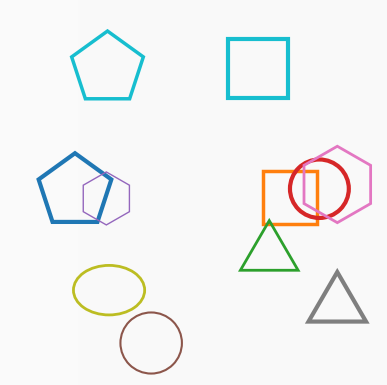[{"shape": "pentagon", "thickness": 3, "radius": 0.49, "center": [0.194, 0.503]}, {"shape": "square", "thickness": 2.5, "radius": 0.35, "center": [0.749, 0.486]}, {"shape": "triangle", "thickness": 2, "radius": 0.43, "center": [0.695, 0.341]}, {"shape": "circle", "thickness": 3, "radius": 0.38, "center": [0.824, 0.51]}, {"shape": "hexagon", "thickness": 1, "radius": 0.34, "center": [0.274, 0.485]}, {"shape": "circle", "thickness": 1.5, "radius": 0.4, "center": [0.39, 0.109]}, {"shape": "hexagon", "thickness": 2, "radius": 0.5, "center": [0.87, 0.521]}, {"shape": "triangle", "thickness": 3, "radius": 0.43, "center": [0.87, 0.208]}, {"shape": "oval", "thickness": 2, "radius": 0.46, "center": [0.281, 0.246]}, {"shape": "pentagon", "thickness": 2.5, "radius": 0.49, "center": [0.277, 0.822]}, {"shape": "square", "thickness": 3, "radius": 0.39, "center": [0.665, 0.823]}]